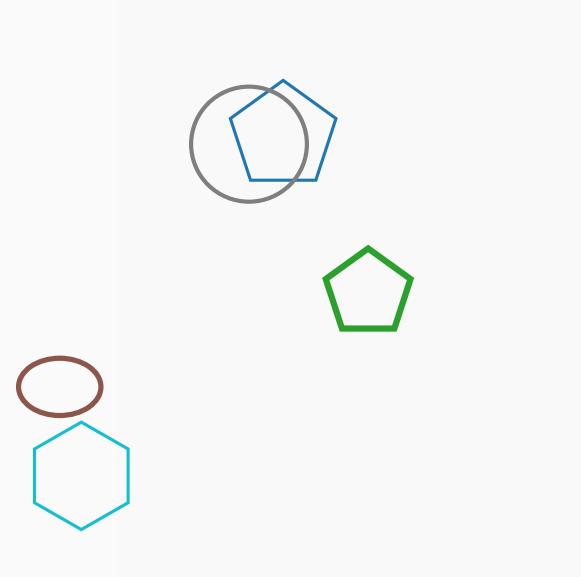[{"shape": "pentagon", "thickness": 1.5, "radius": 0.48, "center": [0.487, 0.764]}, {"shape": "pentagon", "thickness": 3, "radius": 0.38, "center": [0.633, 0.492]}, {"shape": "oval", "thickness": 2.5, "radius": 0.35, "center": [0.103, 0.329]}, {"shape": "circle", "thickness": 2, "radius": 0.5, "center": [0.428, 0.749]}, {"shape": "hexagon", "thickness": 1.5, "radius": 0.47, "center": [0.14, 0.175]}]